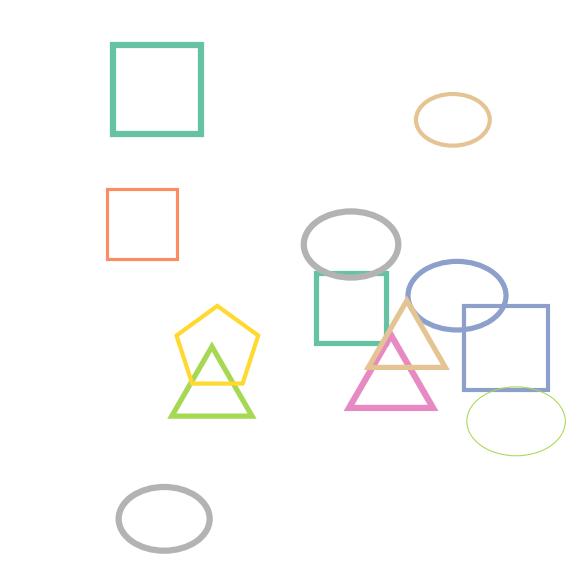[{"shape": "square", "thickness": 2.5, "radius": 0.3, "center": [0.608, 0.466]}, {"shape": "square", "thickness": 3, "radius": 0.38, "center": [0.271, 0.844]}, {"shape": "square", "thickness": 1.5, "radius": 0.3, "center": [0.246, 0.612]}, {"shape": "oval", "thickness": 2.5, "radius": 0.42, "center": [0.791, 0.487]}, {"shape": "square", "thickness": 2, "radius": 0.36, "center": [0.876, 0.397]}, {"shape": "triangle", "thickness": 3, "radius": 0.42, "center": [0.677, 0.335]}, {"shape": "triangle", "thickness": 2.5, "radius": 0.4, "center": [0.367, 0.319]}, {"shape": "oval", "thickness": 0.5, "radius": 0.43, "center": [0.894, 0.27]}, {"shape": "pentagon", "thickness": 2, "radius": 0.37, "center": [0.376, 0.395]}, {"shape": "triangle", "thickness": 2.5, "radius": 0.39, "center": [0.704, 0.401]}, {"shape": "oval", "thickness": 2, "radius": 0.32, "center": [0.784, 0.792]}, {"shape": "oval", "thickness": 3, "radius": 0.41, "center": [0.608, 0.576]}, {"shape": "oval", "thickness": 3, "radius": 0.39, "center": [0.284, 0.101]}]